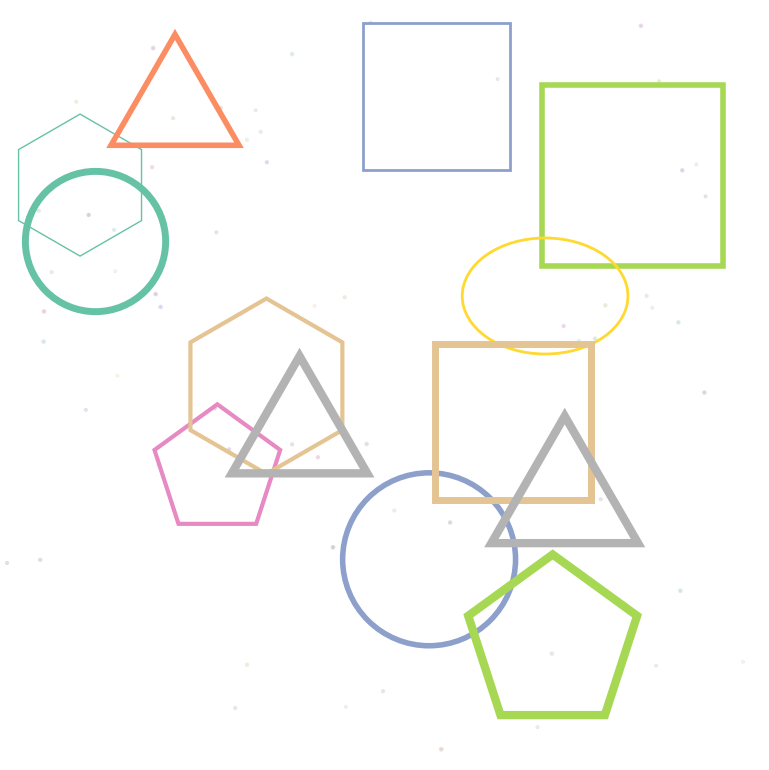[{"shape": "circle", "thickness": 2.5, "radius": 0.46, "center": [0.124, 0.686]}, {"shape": "hexagon", "thickness": 0.5, "radius": 0.46, "center": [0.104, 0.76]}, {"shape": "triangle", "thickness": 2, "radius": 0.48, "center": [0.227, 0.859]}, {"shape": "square", "thickness": 1, "radius": 0.48, "center": [0.567, 0.874]}, {"shape": "circle", "thickness": 2, "radius": 0.56, "center": [0.557, 0.274]}, {"shape": "pentagon", "thickness": 1.5, "radius": 0.43, "center": [0.282, 0.389]}, {"shape": "square", "thickness": 2, "radius": 0.59, "center": [0.821, 0.772]}, {"shape": "pentagon", "thickness": 3, "radius": 0.58, "center": [0.718, 0.165]}, {"shape": "oval", "thickness": 1, "radius": 0.54, "center": [0.708, 0.616]}, {"shape": "hexagon", "thickness": 1.5, "radius": 0.57, "center": [0.346, 0.498]}, {"shape": "square", "thickness": 2.5, "radius": 0.51, "center": [0.666, 0.452]}, {"shape": "triangle", "thickness": 3, "radius": 0.51, "center": [0.389, 0.436]}, {"shape": "triangle", "thickness": 3, "radius": 0.55, "center": [0.733, 0.35]}]